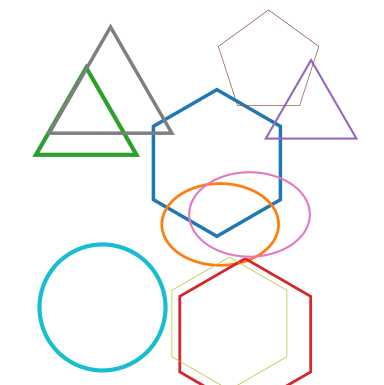[{"shape": "hexagon", "thickness": 2.5, "radius": 0.95, "center": [0.563, 0.577]}, {"shape": "oval", "thickness": 2, "radius": 0.76, "center": [0.572, 0.417]}, {"shape": "triangle", "thickness": 3, "radius": 0.75, "center": [0.224, 0.673]}, {"shape": "hexagon", "thickness": 2, "radius": 0.98, "center": [0.637, 0.132]}, {"shape": "triangle", "thickness": 1.5, "radius": 0.68, "center": [0.808, 0.708]}, {"shape": "pentagon", "thickness": 0.5, "radius": 0.69, "center": [0.698, 0.837]}, {"shape": "oval", "thickness": 1.5, "radius": 0.78, "center": [0.648, 0.443]}, {"shape": "triangle", "thickness": 2.5, "radius": 0.92, "center": [0.287, 0.746]}, {"shape": "hexagon", "thickness": 0.5, "radius": 0.86, "center": [0.596, 0.16]}, {"shape": "circle", "thickness": 3, "radius": 0.82, "center": [0.266, 0.201]}]